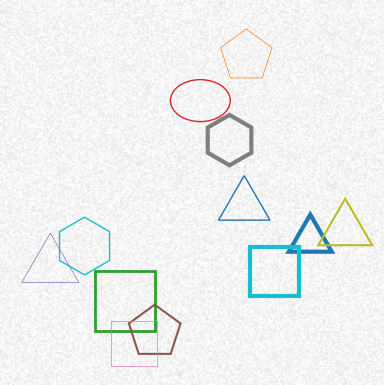[{"shape": "triangle", "thickness": 1, "radius": 0.39, "center": [0.634, 0.467]}, {"shape": "triangle", "thickness": 3, "radius": 0.32, "center": [0.806, 0.378]}, {"shape": "pentagon", "thickness": 0.5, "radius": 0.35, "center": [0.64, 0.854]}, {"shape": "square", "thickness": 2, "radius": 0.39, "center": [0.325, 0.218]}, {"shape": "oval", "thickness": 1, "radius": 0.39, "center": [0.52, 0.739]}, {"shape": "triangle", "thickness": 0.5, "radius": 0.43, "center": [0.131, 0.309]}, {"shape": "pentagon", "thickness": 1.5, "radius": 0.35, "center": [0.402, 0.138]}, {"shape": "square", "thickness": 0.5, "radius": 0.29, "center": [0.348, 0.109]}, {"shape": "hexagon", "thickness": 3, "radius": 0.33, "center": [0.596, 0.636]}, {"shape": "triangle", "thickness": 1.5, "radius": 0.4, "center": [0.897, 0.403]}, {"shape": "hexagon", "thickness": 1, "radius": 0.37, "center": [0.22, 0.361]}, {"shape": "square", "thickness": 3, "radius": 0.32, "center": [0.713, 0.296]}]